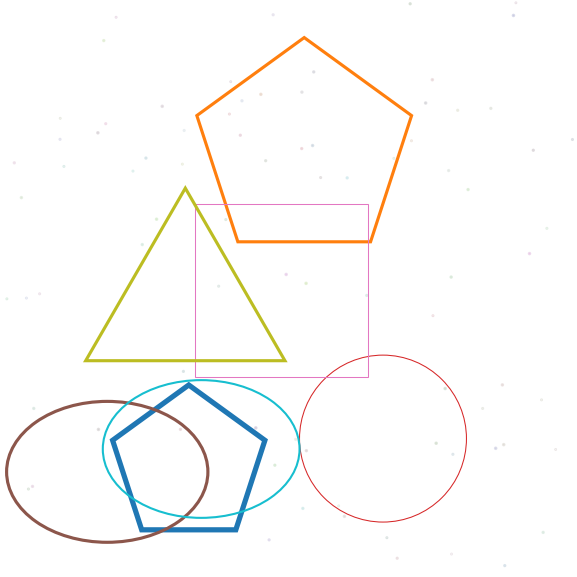[{"shape": "pentagon", "thickness": 2.5, "radius": 0.69, "center": [0.327, 0.194]}, {"shape": "pentagon", "thickness": 1.5, "radius": 0.98, "center": [0.527, 0.739]}, {"shape": "circle", "thickness": 0.5, "radius": 0.72, "center": [0.663, 0.24]}, {"shape": "oval", "thickness": 1.5, "radius": 0.87, "center": [0.186, 0.182]}, {"shape": "square", "thickness": 0.5, "radius": 0.75, "center": [0.488, 0.496]}, {"shape": "triangle", "thickness": 1.5, "radius": 1.0, "center": [0.321, 0.474]}, {"shape": "oval", "thickness": 1, "radius": 0.85, "center": [0.348, 0.222]}]